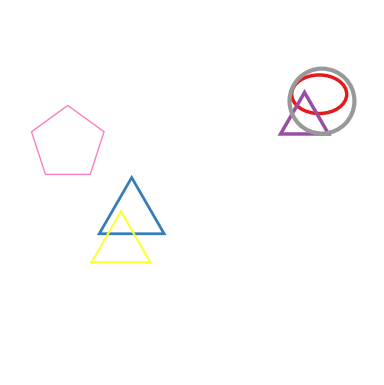[{"shape": "oval", "thickness": 2.5, "radius": 0.36, "center": [0.829, 0.755]}, {"shape": "triangle", "thickness": 2, "radius": 0.49, "center": [0.342, 0.441]}, {"shape": "triangle", "thickness": 2.5, "radius": 0.36, "center": [0.791, 0.688]}, {"shape": "triangle", "thickness": 1.5, "radius": 0.44, "center": [0.314, 0.363]}, {"shape": "pentagon", "thickness": 1, "radius": 0.5, "center": [0.176, 0.627]}, {"shape": "circle", "thickness": 3, "radius": 0.42, "center": [0.836, 0.737]}]